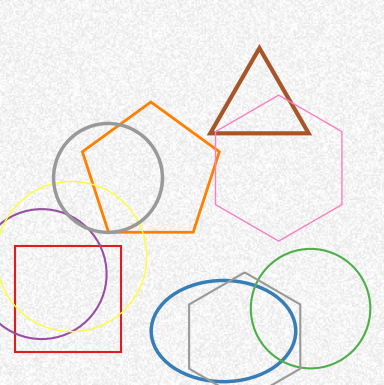[{"shape": "square", "thickness": 1.5, "radius": 0.69, "center": [0.177, 0.224]}, {"shape": "oval", "thickness": 2.5, "radius": 0.94, "center": [0.58, 0.14]}, {"shape": "circle", "thickness": 1.5, "radius": 0.78, "center": [0.807, 0.198]}, {"shape": "circle", "thickness": 1.5, "radius": 0.84, "center": [0.108, 0.288]}, {"shape": "pentagon", "thickness": 2, "radius": 0.94, "center": [0.392, 0.548]}, {"shape": "circle", "thickness": 1, "radius": 0.98, "center": [0.186, 0.334]}, {"shape": "triangle", "thickness": 3, "radius": 0.74, "center": [0.674, 0.727]}, {"shape": "hexagon", "thickness": 1, "radius": 0.95, "center": [0.724, 0.563]}, {"shape": "hexagon", "thickness": 1.5, "radius": 0.83, "center": [0.636, 0.126]}, {"shape": "circle", "thickness": 2.5, "radius": 0.71, "center": [0.281, 0.538]}]